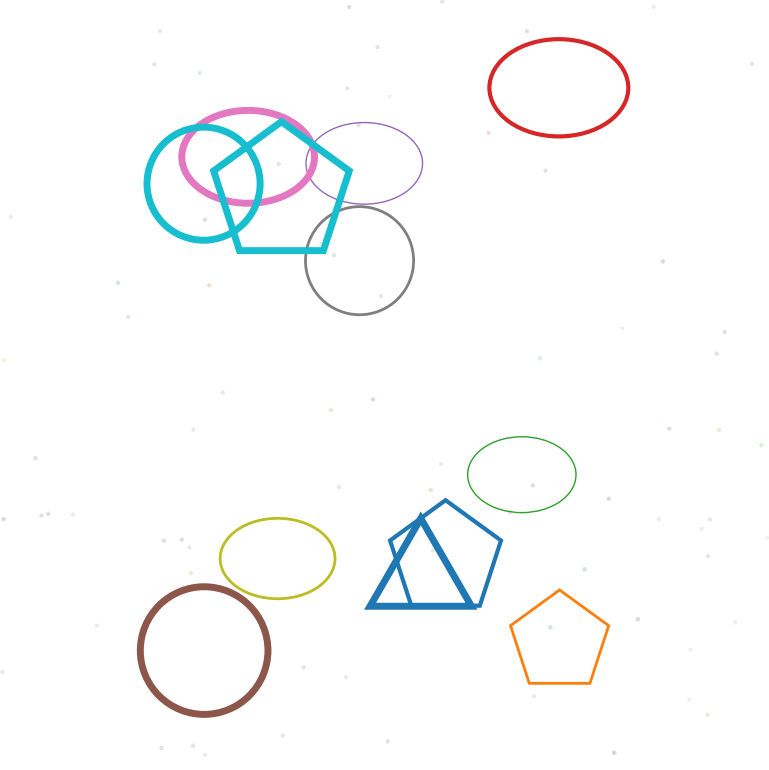[{"shape": "pentagon", "thickness": 1.5, "radius": 0.38, "center": [0.579, 0.275]}, {"shape": "triangle", "thickness": 2.5, "radius": 0.38, "center": [0.546, 0.251]}, {"shape": "pentagon", "thickness": 1, "radius": 0.34, "center": [0.727, 0.167]}, {"shape": "oval", "thickness": 0.5, "radius": 0.35, "center": [0.678, 0.384]}, {"shape": "oval", "thickness": 1.5, "radius": 0.45, "center": [0.726, 0.886]}, {"shape": "oval", "thickness": 0.5, "radius": 0.38, "center": [0.473, 0.788]}, {"shape": "circle", "thickness": 2.5, "radius": 0.41, "center": [0.265, 0.155]}, {"shape": "oval", "thickness": 2.5, "radius": 0.43, "center": [0.322, 0.796]}, {"shape": "circle", "thickness": 1, "radius": 0.35, "center": [0.467, 0.661]}, {"shape": "oval", "thickness": 1, "radius": 0.37, "center": [0.36, 0.275]}, {"shape": "circle", "thickness": 2.5, "radius": 0.37, "center": [0.264, 0.761]}, {"shape": "pentagon", "thickness": 2.5, "radius": 0.46, "center": [0.366, 0.749]}]